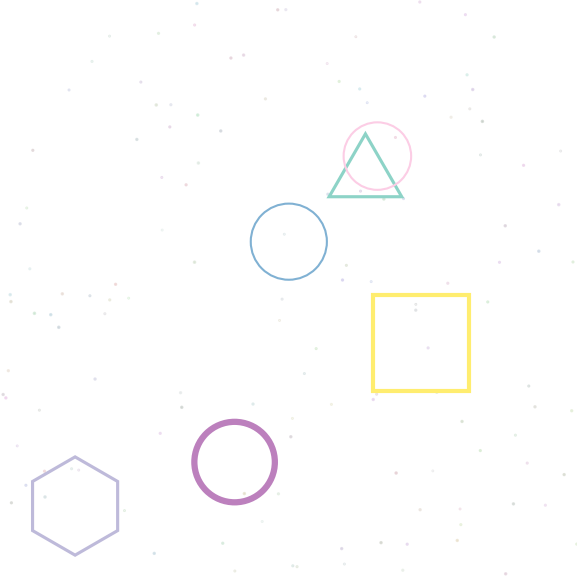[{"shape": "triangle", "thickness": 1.5, "radius": 0.36, "center": [0.633, 0.695]}, {"shape": "hexagon", "thickness": 1.5, "radius": 0.43, "center": [0.13, 0.123]}, {"shape": "circle", "thickness": 1, "radius": 0.33, "center": [0.5, 0.581]}, {"shape": "circle", "thickness": 1, "radius": 0.29, "center": [0.653, 0.729]}, {"shape": "circle", "thickness": 3, "radius": 0.35, "center": [0.406, 0.199]}, {"shape": "square", "thickness": 2, "radius": 0.42, "center": [0.729, 0.406]}]